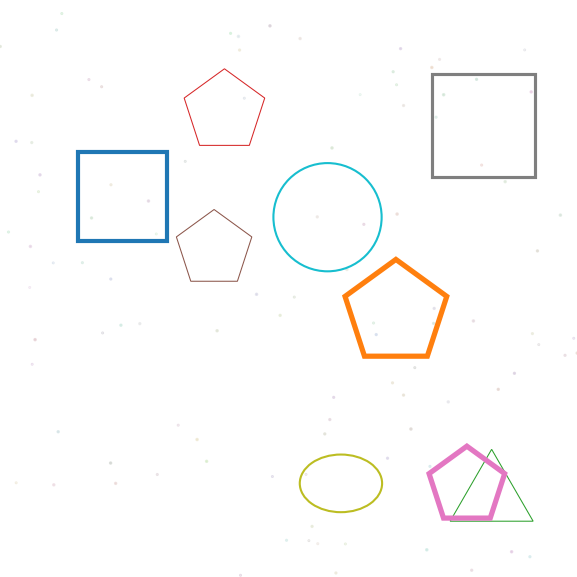[{"shape": "square", "thickness": 2, "radius": 0.38, "center": [0.212, 0.659]}, {"shape": "pentagon", "thickness": 2.5, "radius": 0.46, "center": [0.686, 0.457]}, {"shape": "triangle", "thickness": 0.5, "radius": 0.41, "center": [0.851, 0.138]}, {"shape": "pentagon", "thickness": 0.5, "radius": 0.37, "center": [0.389, 0.807]}, {"shape": "pentagon", "thickness": 0.5, "radius": 0.34, "center": [0.371, 0.568]}, {"shape": "pentagon", "thickness": 2.5, "radius": 0.34, "center": [0.808, 0.158]}, {"shape": "square", "thickness": 1.5, "radius": 0.45, "center": [0.837, 0.782]}, {"shape": "oval", "thickness": 1, "radius": 0.36, "center": [0.59, 0.162]}, {"shape": "circle", "thickness": 1, "radius": 0.47, "center": [0.567, 0.623]}]